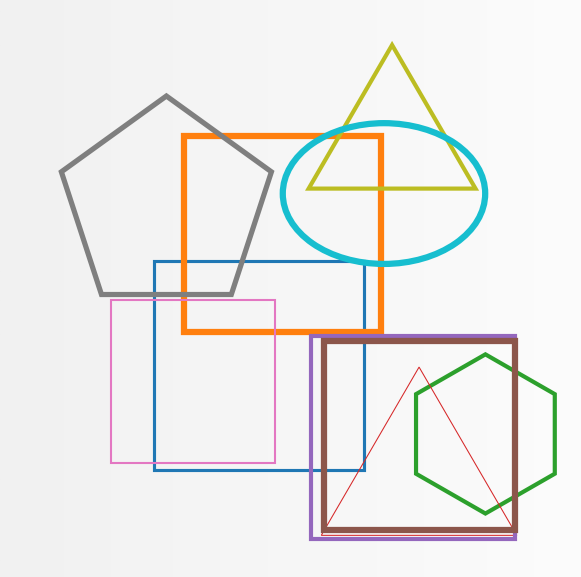[{"shape": "square", "thickness": 1.5, "radius": 0.9, "center": [0.446, 0.367]}, {"shape": "square", "thickness": 3, "radius": 0.85, "center": [0.486, 0.594]}, {"shape": "hexagon", "thickness": 2, "radius": 0.69, "center": [0.835, 0.248]}, {"shape": "triangle", "thickness": 0.5, "radius": 0.97, "center": [0.721, 0.169]}, {"shape": "square", "thickness": 2, "radius": 0.88, "center": [0.71, 0.242]}, {"shape": "square", "thickness": 3, "radius": 0.82, "center": [0.722, 0.245]}, {"shape": "square", "thickness": 1, "radius": 0.7, "center": [0.332, 0.339]}, {"shape": "pentagon", "thickness": 2.5, "radius": 0.95, "center": [0.286, 0.643]}, {"shape": "triangle", "thickness": 2, "radius": 0.83, "center": [0.675, 0.755]}, {"shape": "oval", "thickness": 3, "radius": 0.87, "center": [0.661, 0.664]}]